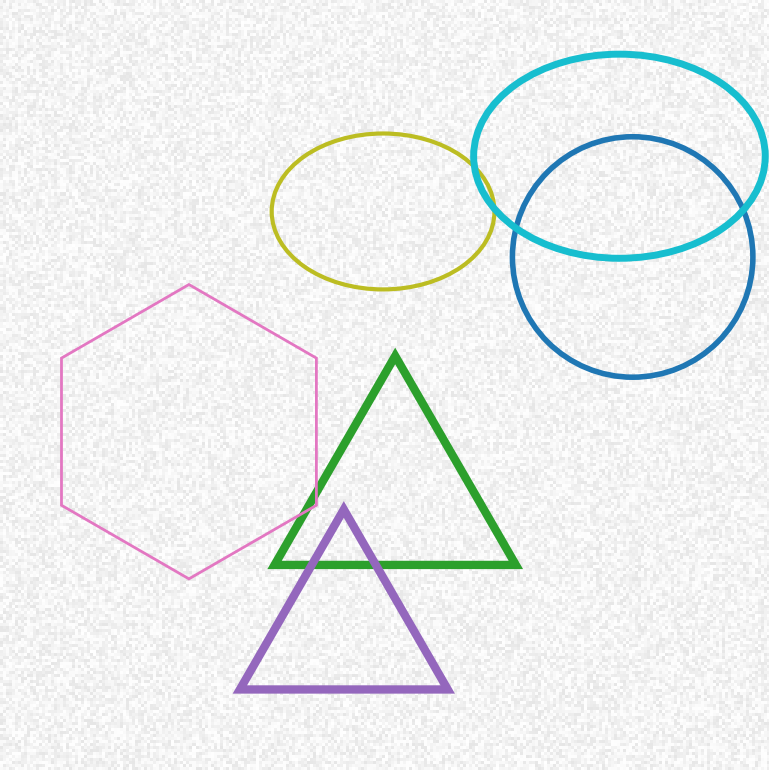[{"shape": "circle", "thickness": 2, "radius": 0.78, "center": [0.822, 0.666]}, {"shape": "triangle", "thickness": 3, "radius": 0.9, "center": [0.513, 0.357]}, {"shape": "triangle", "thickness": 3, "radius": 0.78, "center": [0.447, 0.183]}, {"shape": "hexagon", "thickness": 1, "radius": 0.96, "center": [0.245, 0.439]}, {"shape": "oval", "thickness": 1.5, "radius": 0.72, "center": [0.497, 0.725]}, {"shape": "oval", "thickness": 2.5, "radius": 0.95, "center": [0.804, 0.797]}]